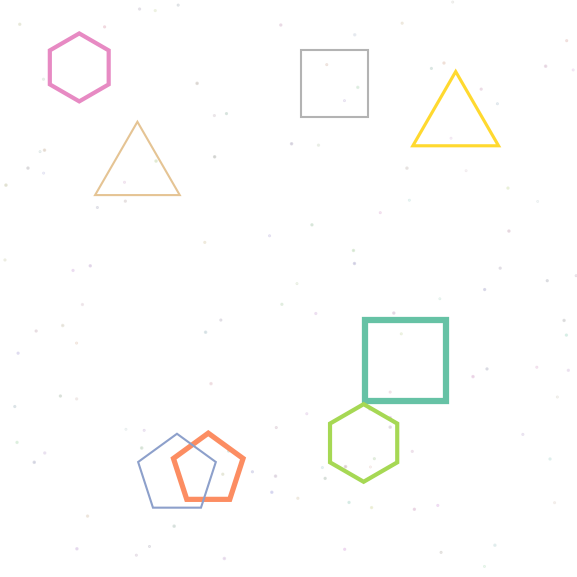[{"shape": "square", "thickness": 3, "radius": 0.35, "center": [0.702, 0.375]}, {"shape": "pentagon", "thickness": 2.5, "radius": 0.32, "center": [0.361, 0.186]}, {"shape": "pentagon", "thickness": 1, "radius": 0.35, "center": [0.306, 0.177]}, {"shape": "hexagon", "thickness": 2, "radius": 0.29, "center": [0.137, 0.882]}, {"shape": "hexagon", "thickness": 2, "radius": 0.34, "center": [0.63, 0.232]}, {"shape": "triangle", "thickness": 1.5, "radius": 0.43, "center": [0.789, 0.79]}, {"shape": "triangle", "thickness": 1, "radius": 0.42, "center": [0.238, 0.704]}, {"shape": "square", "thickness": 1, "radius": 0.29, "center": [0.58, 0.854]}]